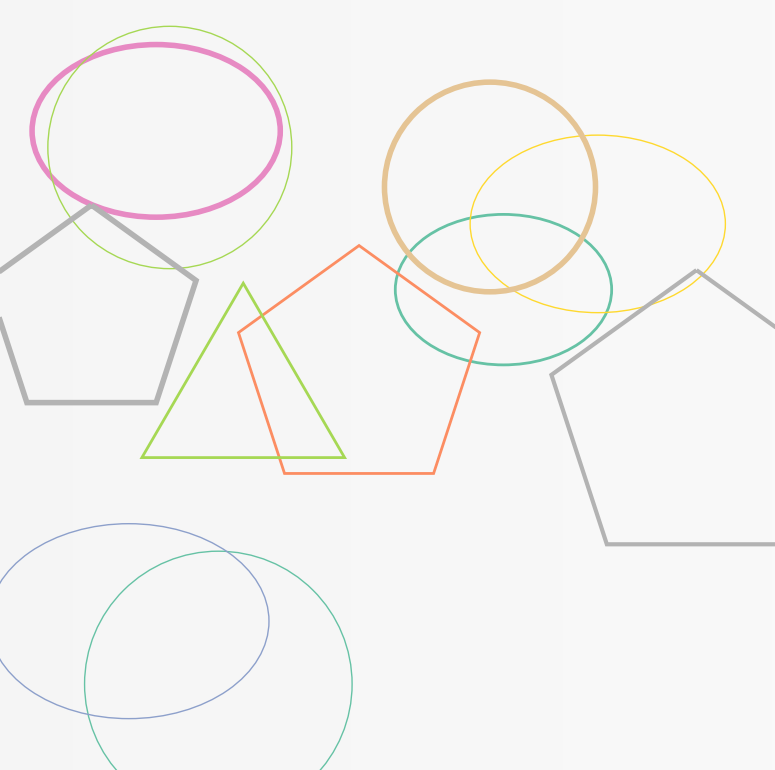[{"shape": "oval", "thickness": 1, "radius": 0.7, "center": [0.65, 0.624]}, {"shape": "circle", "thickness": 0.5, "radius": 0.86, "center": [0.282, 0.112]}, {"shape": "pentagon", "thickness": 1, "radius": 0.82, "center": [0.463, 0.517]}, {"shape": "oval", "thickness": 0.5, "radius": 0.9, "center": [0.166, 0.193]}, {"shape": "oval", "thickness": 2, "radius": 0.8, "center": [0.202, 0.83]}, {"shape": "triangle", "thickness": 1, "radius": 0.75, "center": [0.314, 0.481]}, {"shape": "circle", "thickness": 0.5, "radius": 0.79, "center": [0.219, 0.808]}, {"shape": "oval", "thickness": 0.5, "radius": 0.82, "center": [0.771, 0.709]}, {"shape": "circle", "thickness": 2, "radius": 0.68, "center": [0.632, 0.757]}, {"shape": "pentagon", "thickness": 1.5, "radius": 0.98, "center": [0.899, 0.452]}, {"shape": "pentagon", "thickness": 2, "radius": 0.71, "center": [0.118, 0.592]}]